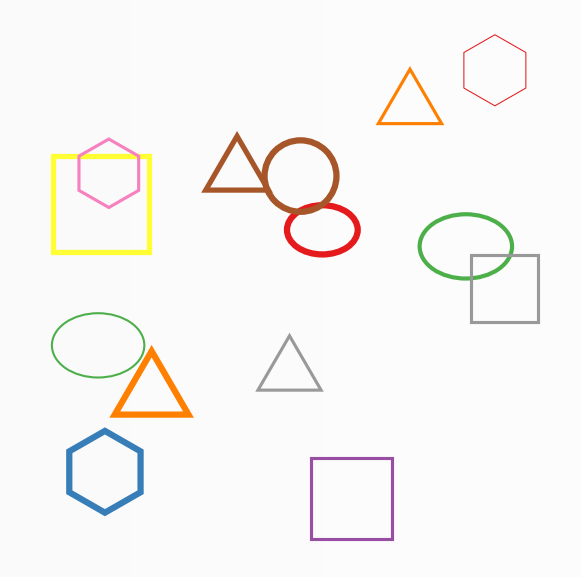[{"shape": "oval", "thickness": 3, "radius": 0.3, "center": [0.555, 0.601]}, {"shape": "hexagon", "thickness": 0.5, "radius": 0.31, "center": [0.851, 0.877]}, {"shape": "hexagon", "thickness": 3, "radius": 0.35, "center": [0.181, 0.182]}, {"shape": "oval", "thickness": 1, "radius": 0.4, "center": [0.169, 0.401]}, {"shape": "oval", "thickness": 2, "radius": 0.4, "center": [0.801, 0.572]}, {"shape": "square", "thickness": 1.5, "radius": 0.35, "center": [0.605, 0.136]}, {"shape": "triangle", "thickness": 1.5, "radius": 0.31, "center": [0.705, 0.817]}, {"shape": "triangle", "thickness": 3, "radius": 0.37, "center": [0.261, 0.318]}, {"shape": "square", "thickness": 2.5, "radius": 0.41, "center": [0.174, 0.646]}, {"shape": "triangle", "thickness": 2.5, "radius": 0.31, "center": [0.408, 0.701]}, {"shape": "circle", "thickness": 3, "radius": 0.31, "center": [0.517, 0.694]}, {"shape": "hexagon", "thickness": 1.5, "radius": 0.3, "center": [0.187, 0.699]}, {"shape": "square", "thickness": 1.5, "radius": 0.29, "center": [0.868, 0.5]}, {"shape": "triangle", "thickness": 1.5, "radius": 0.31, "center": [0.498, 0.355]}]